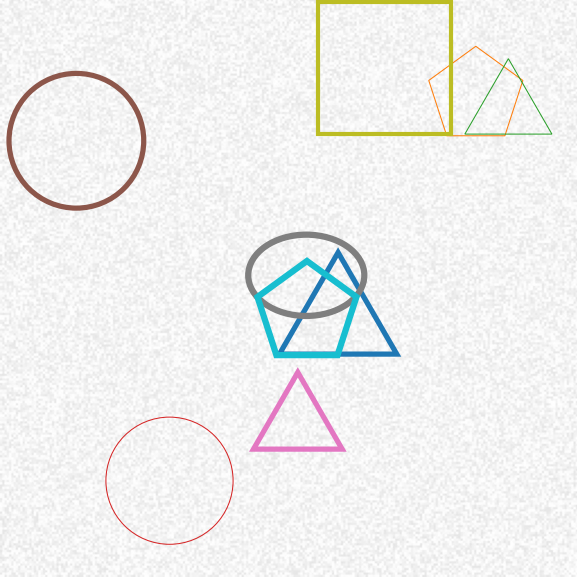[{"shape": "triangle", "thickness": 2.5, "radius": 0.59, "center": [0.585, 0.445]}, {"shape": "pentagon", "thickness": 0.5, "radius": 0.43, "center": [0.824, 0.833]}, {"shape": "triangle", "thickness": 0.5, "radius": 0.44, "center": [0.88, 0.81]}, {"shape": "circle", "thickness": 0.5, "radius": 0.55, "center": [0.294, 0.167]}, {"shape": "circle", "thickness": 2.5, "radius": 0.58, "center": [0.132, 0.755]}, {"shape": "triangle", "thickness": 2.5, "radius": 0.44, "center": [0.516, 0.266]}, {"shape": "oval", "thickness": 3, "radius": 0.5, "center": [0.53, 0.522]}, {"shape": "square", "thickness": 2, "radius": 0.57, "center": [0.666, 0.882]}, {"shape": "pentagon", "thickness": 3, "radius": 0.45, "center": [0.532, 0.457]}]